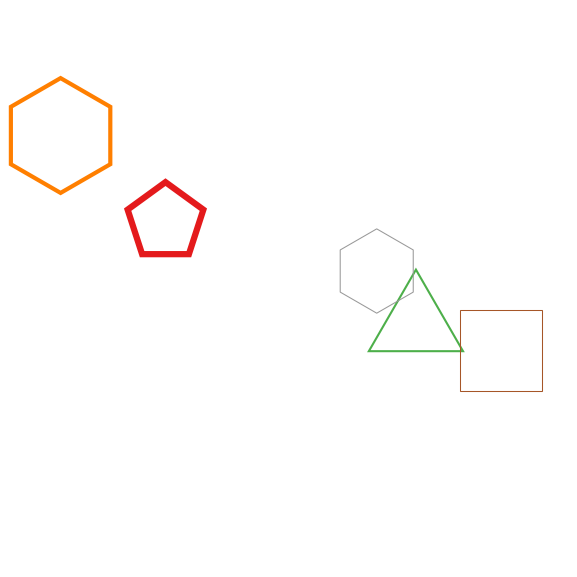[{"shape": "pentagon", "thickness": 3, "radius": 0.34, "center": [0.287, 0.615]}, {"shape": "triangle", "thickness": 1, "radius": 0.47, "center": [0.72, 0.438]}, {"shape": "hexagon", "thickness": 2, "radius": 0.5, "center": [0.105, 0.764]}, {"shape": "square", "thickness": 0.5, "radius": 0.35, "center": [0.868, 0.392]}, {"shape": "hexagon", "thickness": 0.5, "radius": 0.37, "center": [0.652, 0.53]}]